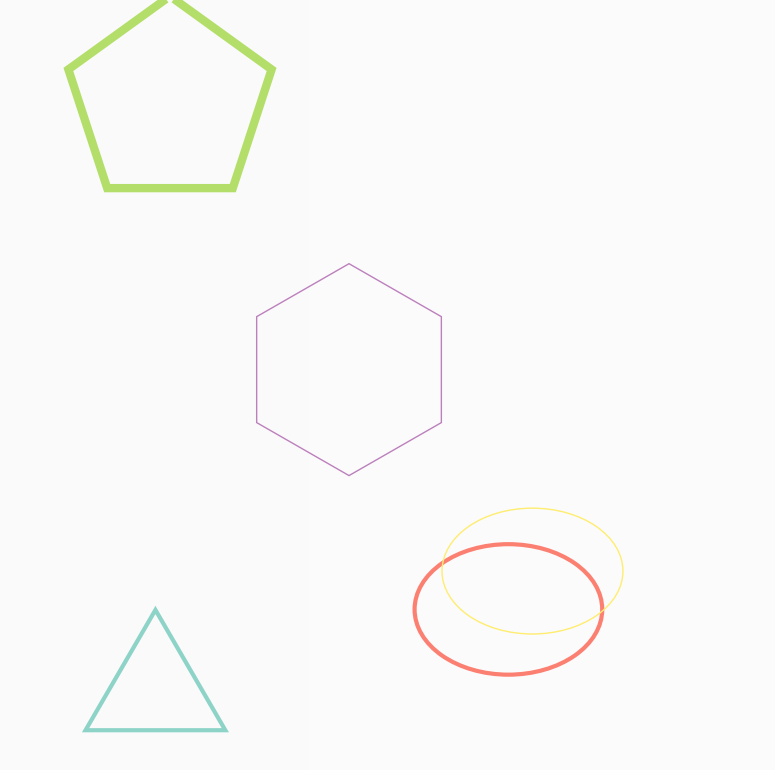[{"shape": "triangle", "thickness": 1.5, "radius": 0.52, "center": [0.201, 0.104]}, {"shape": "oval", "thickness": 1.5, "radius": 0.61, "center": [0.656, 0.209]}, {"shape": "pentagon", "thickness": 3, "radius": 0.69, "center": [0.219, 0.867]}, {"shape": "hexagon", "thickness": 0.5, "radius": 0.69, "center": [0.45, 0.52]}, {"shape": "oval", "thickness": 0.5, "radius": 0.58, "center": [0.687, 0.258]}]